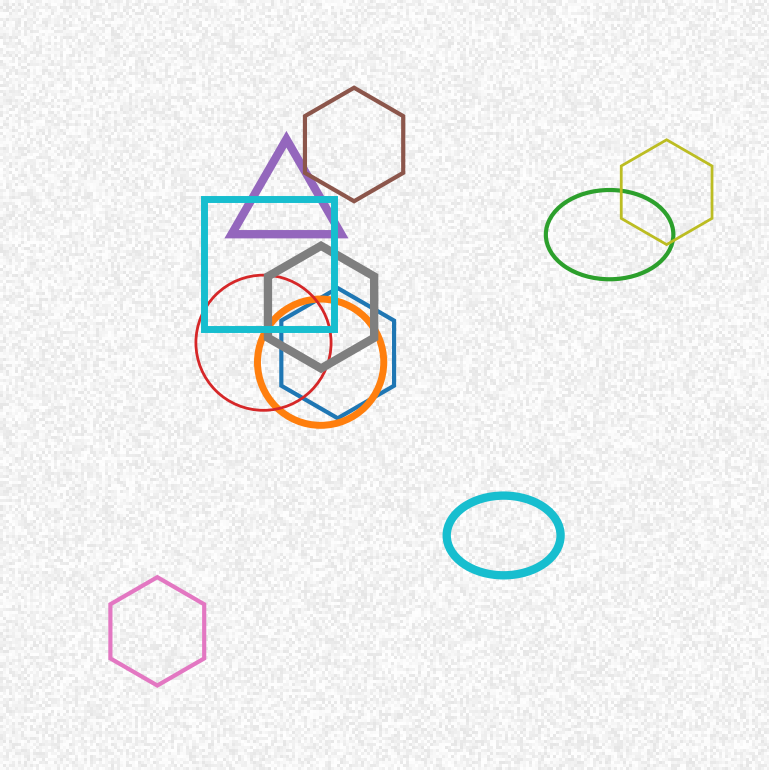[{"shape": "hexagon", "thickness": 1.5, "radius": 0.42, "center": [0.439, 0.541]}, {"shape": "circle", "thickness": 2.5, "radius": 0.41, "center": [0.416, 0.53]}, {"shape": "oval", "thickness": 1.5, "radius": 0.41, "center": [0.792, 0.695]}, {"shape": "circle", "thickness": 1, "radius": 0.44, "center": [0.342, 0.555]}, {"shape": "triangle", "thickness": 3, "radius": 0.41, "center": [0.372, 0.737]}, {"shape": "hexagon", "thickness": 1.5, "radius": 0.37, "center": [0.46, 0.812]}, {"shape": "hexagon", "thickness": 1.5, "radius": 0.35, "center": [0.204, 0.18]}, {"shape": "hexagon", "thickness": 3, "radius": 0.4, "center": [0.417, 0.601]}, {"shape": "hexagon", "thickness": 1, "radius": 0.34, "center": [0.866, 0.75]}, {"shape": "oval", "thickness": 3, "radius": 0.37, "center": [0.654, 0.305]}, {"shape": "square", "thickness": 2.5, "radius": 0.42, "center": [0.349, 0.657]}]